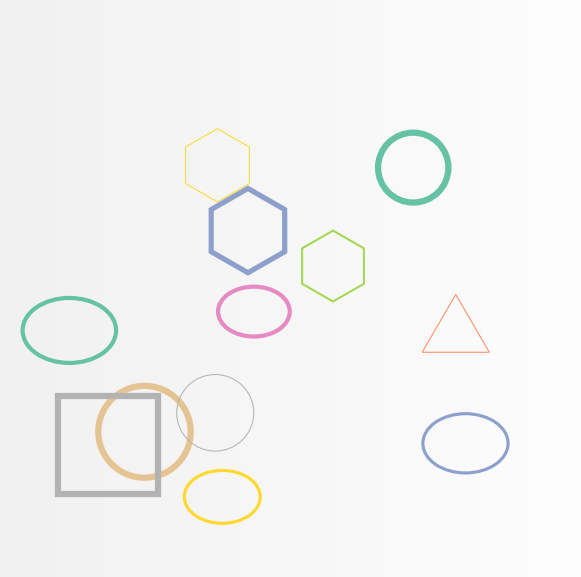[{"shape": "oval", "thickness": 2, "radius": 0.4, "center": [0.119, 0.427]}, {"shape": "circle", "thickness": 3, "radius": 0.3, "center": [0.711, 0.709]}, {"shape": "triangle", "thickness": 0.5, "radius": 0.33, "center": [0.784, 0.423]}, {"shape": "hexagon", "thickness": 2.5, "radius": 0.36, "center": [0.427, 0.6]}, {"shape": "oval", "thickness": 1.5, "radius": 0.37, "center": [0.801, 0.231]}, {"shape": "oval", "thickness": 2, "radius": 0.31, "center": [0.437, 0.46]}, {"shape": "hexagon", "thickness": 1, "radius": 0.31, "center": [0.573, 0.538]}, {"shape": "oval", "thickness": 1.5, "radius": 0.33, "center": [0.382, 0.139]}, {"shape": "hexagon", "thickness": 0.5, "radius": 0.32, "center": [0.374, 0.713]}, {"shape": "circle", "thickness": 3, "radius": 0.4, "center": [0.249, 0.251]}, {"shape": "circle", "thickness": 0.5, "radius": 0.33, "center": [0.37, 0.284]}, {"shape": "square", "thickness": 3, "radius": 0.43, "center": [0.186, 0.229]}]